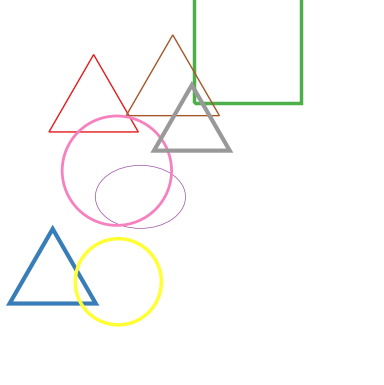[{"shape": "triangle", "thickness": 1, "radius": 0.67, "center": [0.243, 0.724]}, {"shape": "triangle", "thickness": 3, "radius": 0.65, "center": [0.137, 0.276]}, {"shape": "square", "thickness": 2.5, "radius": 0.7, "center": [0.643, 0.871]}, {"shape": "oval", "thickness": 0.5, "radius": 0.59, "center": [0.365, 0.489]}, {"shape": "circle", "thickness": 2.5, "radius": 0.56, "center": [0.307, 0.268]}, {"shape": "triangle", "thickness": 1, "radius": 0.7, "center": [0.449, 0.769]}, {"shape": "circle", "thickness": 2, "radius": 0.71, "center": [0.304, 0.557]}, {"shape": "triangle", "thickness": 3, "radius": 0.57, "center": [0.498, 0.666]}]